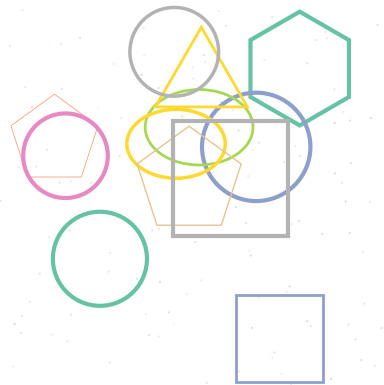[{"shape": "hexagon", "thickness": 3, "radius": 0.74, "center": [0.779, 0.822]}, {"shape": "circle", "thickness": 3, "radius": 0.61, "center": [0.26, 0.328]}, {"shape": "pentagon", "thickness": 0.5, "radius": 0.59, "center": [0.141, 0.636]}, {"shape": "square", "thickness": 2, "radius": 0.56, "center": [0.725, 0.12]}, {"shape": "circle", "thickness": 3, "radius": 0.7, "center": [0.666, 0.619]}, {"shape": "circle", "thickness": 3, "radius": 0.55, "center": [0.17, 0.596]}, {"shape": "oval", "thickness": 2, "radius": 0.7, "center": [0.517, 0.669]}, {"shape": "oval", "thickness": 2.5, "radius": 0.64, "center": [0.457, 0.626]}, {"shape": "triangle", "thickness": 2, "radius": 0.69, "center": [0.523, 0.791]}, {"shape": "pentagon", "thickness": 1, "radius": 0.71, "center": [0.491, 0.53]}, {"shape": "circle", "thickness": 2.5, "radius": 0.58, "center": [0.453, 0.866]}, {"shape": "square", "thickness": 3, "radius": 0.75, "center": [0.6, 0.536]}]